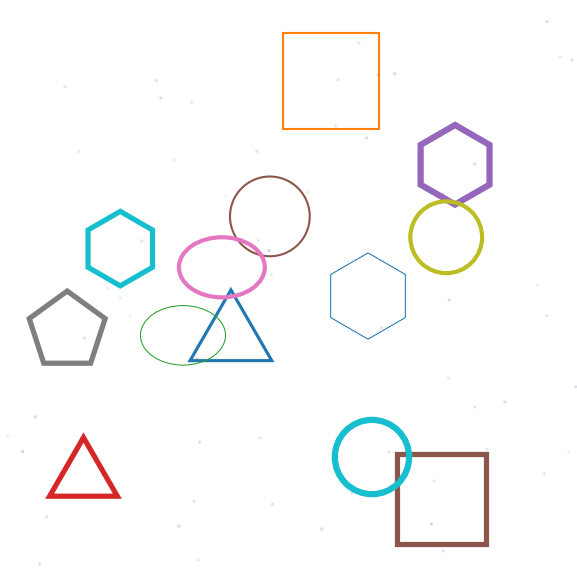[{"shape": "triangle", "thickness": 1.5, "radius": 0.41, "center": [0.4, 0.415]}, {"shape": "hexagon", "thickness": 0.5, "radius": 0.37, "center": [0.637, 0.487]}, {"shape": "square", "thickness": 1, "radius": 0.42, "center": [0.573, 0.859]}, {"shape": "oval", "thickness": 0.5, "radius": 0.37, "center": [0.317, 0.418]}, {"shape": "triangle", "thickness": 2.5, "radius": 0.34, "center": [0.145, 0.174]}, {"shape": "hexagon", "thickness": 3, "radius": 0.34, "center": [0.788, 0.714]}, {"shape": "circle", "thickness": 1, "radius": 0.35, "center": [0.467, 0.624]}, {"shape": "square", "thickness": 2.5, "radius": 0.39, "center": [0.765, 0.135]}, {"shape": "oval", "thickness": 2, "radius": 0.37, "center": [0.384, 0.536]}, {"shape": "pentagon", "thickness": 2.5, "radius": 0.35, "center": [0.116, 0.426]}, {"shape": "circle", "thickness": 2, "radius": 0.31, "center": [0.773, 0.588]}, {"shape": "circle", "thickness": 3, "radius": 0.32, "center": [0.644, 0.208]}, {"shape": "hexagon", "thickness": 2.5, "radius": 0.32, "center": [0.208, 0.569]}]